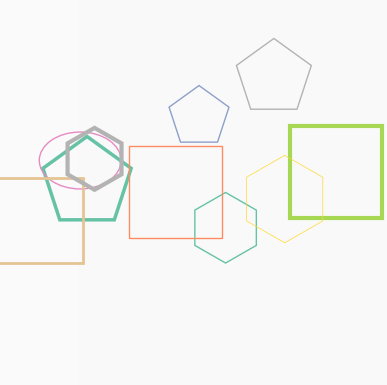[{"shape": "pentagon", "thickness": 2.5, "radius": 0.6, "center": [0.225, 0.526]}, {"shape": "hexagon", "thickness": 1, "radius": 0.46, "center": [0.582, 0.408]}, {"shape": "square", "thickness": 1, "radius": 0.6, "center": [0.453, 0.501]}, {"shape": "pentagon", "thickness": 1, "radius": 0.41, "center": [0.514, 0.697]}, {"shape": "oval", "thickness": 1, "radius": 0.53, "center": [0.207, 0.583]}, {"shape": "square", "thickness": 3, "radius": 0.6, "center": [0.867, 0.553]}, {"shape": "hexagon", "thickness": 0.5, "radius": 0.57, "center": [0.735, 0.483]}, {"shape": "square", "thickness": 2, "radius": 0.55, "center": [0.104, 0.427]}, {"shape": "pentagon", "thickness": 1, "radius": 0.51, "center": [0.707, 0.799]}, {"shape": "hexagon", "thickness": 3, "radius": 0.4, "center": [0.244, 0.587]}]